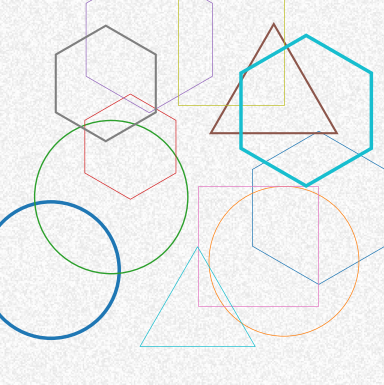[{"shape": "hexagon", "thickness": 0.5, "radius": 1.0, "center": [0.828, 0.46]}, {"shape": "circle", "thickness": 2.5, "radius": 0.89, "center": [0.132, 0.299]}, {"shape": "circle", "thickness": 0.5, "radius": 0.97, "center": [0.738, 0.321]}, {"shape": "circle", "thickness": 1, "radius": 0.99, "center": [0.289, 0.488]}, {"shape": "hexagon", "thickness": 0.5, "radius": 0.68, "center": [0.339, 0.619]}, {"shape": "hexagon", "thickness": 0.5, "radius": 0.95, "center": [0.388, 0.897]}, {"shape": "triangle", "thickness": 1.5, "radius": 0.95, "center": [0.711, 0.749]}, {"shape": "square", "thickness": 0.5, "radius": 0.78, "center": [0.67, 0.361]}, {"shape": "hexagon", "thickness": 1.5, "radius": 0.75, "center": [0.275, 0.783]}, {"shape": "square", "thickness": 0.5, "radius": 0.69, "center": [0.599, 0.865]}, {"shape": "triangle", "thickness": 0.5, "radius": 0.86, "center": [0.513, 0.186]}, {"shape": "hexagon", "thickness": 2.5, "radius": 0.98, "center": [0.795, 0.712]}]